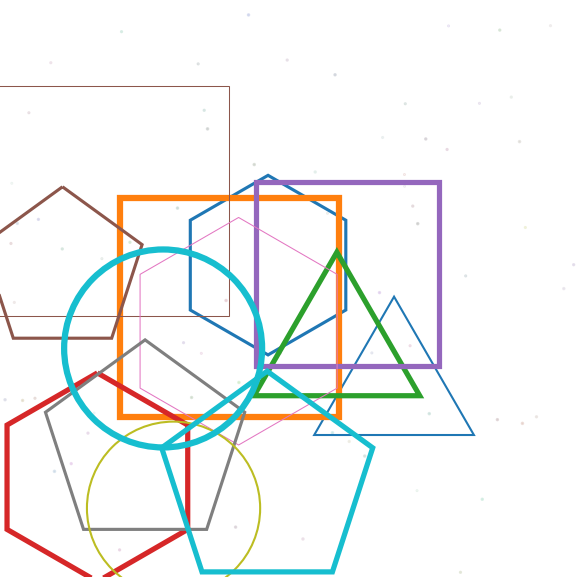[{"shape": "triangle", "thickness": 1, "radius": 0.8, "center": [0.682, 0.326]}, {"shape": "hexagon", "thickness": 1.5, "radius": 0.78, "center": [0.464, 0.54]}, {"shape": "square", "thickness": 3, "radius": 0.95, "center": [0.398, 0.467]}, {"shape": "triangle", "thickness": 2.5, "radius": 0.83, "center": [0.583, 0.397]}, {"shape": "hexagon", "thickness": 2.5, "radius": 0.9, "center": [0.169, 0.173]}, {"shape": "square", "thickness": 2.5, "radius": 0.8, "center": [0.602, 0.524]}, {"shape": "pentagon", "thickness": 1.5, "radius": 0.72, "center": [0.108, 0.531]}, {"shape": "square", "thickness": 0.5, "radius": 0.99, "center": [0.197, 0.651]}, {"shape": "hexagon", "thickness": 0.5, "radius": 0.98, "center": [0.413, 0.426]}, {"shape": "pentagon", "thickness": 1.5, "radius": 0.91, "center": [0.251, 0.229]}, {"shape": "circle", "thickness": 1, "radius": 0.75, "center": [0.301, 0.119]}, {"shape": "pentagon", "thickness": 2.5, "radius": 0.96, "center": [0.463, 0.164]}, {"shape": "circle", "thickness": 3, "radius": 0.86, "center": [0.282, 0.396]}]